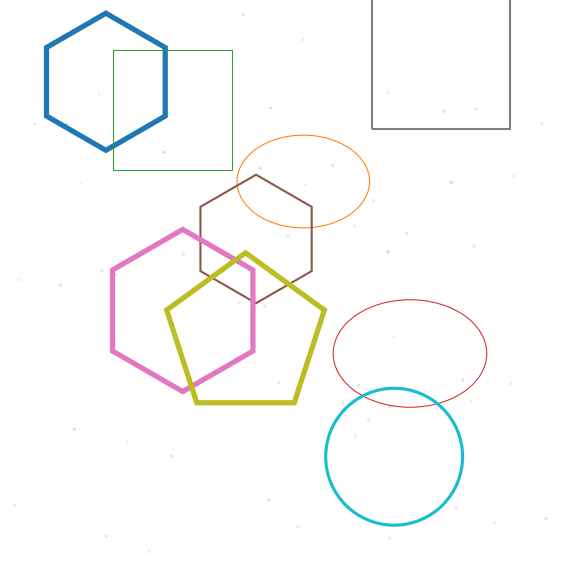[{"shape": "hexagon", "thickness": 2.5, "radius": 0.59, "center": [0.183, 0.858]}, {"shape": "oval", "thickness": 0.5, "radius": 0.57, "center": [0.525, 0.685]}, {"shape": "square", "thickness": 0.5, "radius": 0.52, "center": [0.298, 0.808]}, {"shape": "oval", "thickness": 0.5, "radius": 0.66, "center": [0.71, 0.387]}, {"shape": "hexagon", "thickness": 1, "radius": 0.56, "center": [0.443, 0.585]}, {"shape": "hexagon", "thickness": 2.5, "radius": 0.7, "center": [0.316, 0.461]}, {"shape": "square", "thickness": 1, "radius": 0.6, "center": [0.764, 0.895]}, {"shape": "pentagon", "thickness": 2.5, "radius": 0.72, "center": [0.425, 0.418]}, {"shape": "circle", "thickness": 1.5, "radius": 0.59, "center": [0.682, 0.208]}]